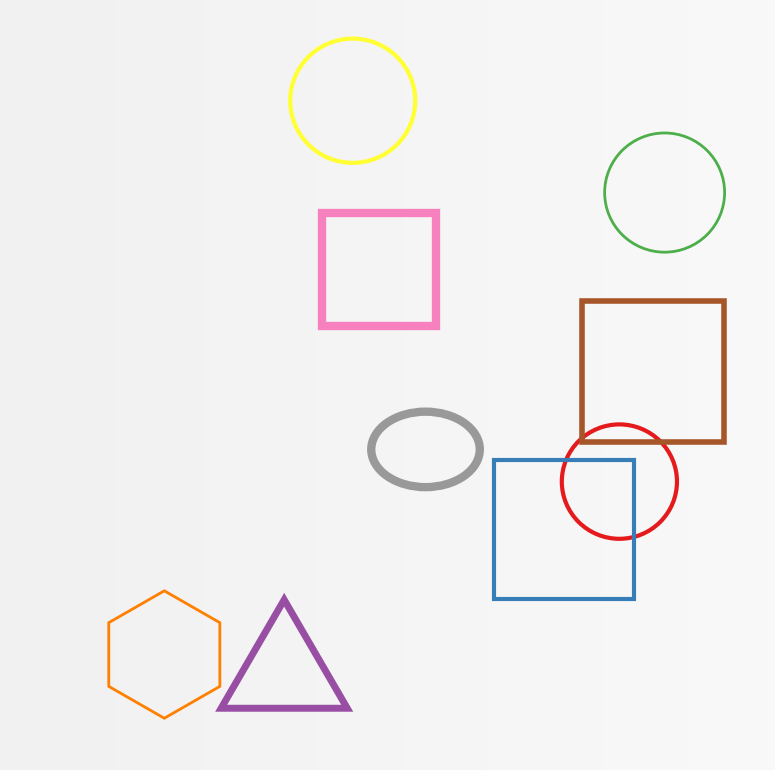[{"shape": "circle", "thickness": 1.5, "radius": 0.37, "center": [0.799, 0.375]}, {"shape": "square", "thickness": 1.5, "radius": 0.45, "center": [0.727, 0.312]}, {"shape": "circle", "thickness": 1, "radius": 0.39, "center": [0.858, 0.75]}, {"shape": "triangle", "thickness": 2.5, "radius": 0.47, "center": [0.367, 0.127]}, {"shape": "hexagon", "thickness": 1, "radius": 0.41, "center": [0.212, 0.15]}, {"shape": "circle", "thickness": 1.5, "radius": 0.4, "center": [0.455, 0.869]}, {"shape": "square", "thickness": 2, "radius": 0.46, "center": [0.842, 0.518]}, {"shape": "square", "thickness": 3, "radius": 0.37, "center": [0.489, 0.65]}, {"shape": "oval", "thickness": 3, "radius": 0.35, "center": [0.549, 0.416]}]